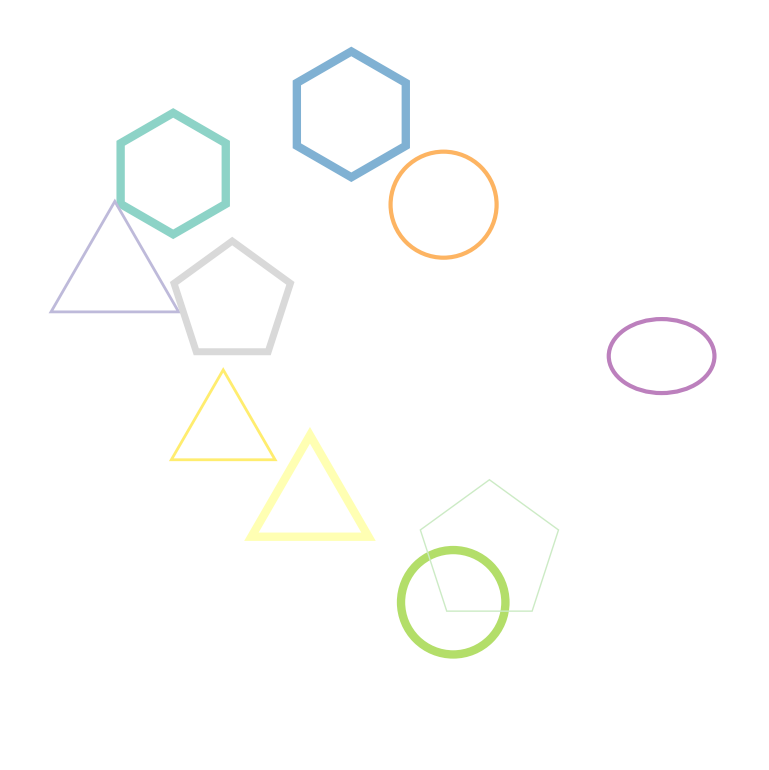[{"shape": "hexagon", "thickness": 3, "radius": 0.39, "center": [0.225, 0.775]}, {"shape": "triangle", "thickness": 3, "radius": 0.44, "center": [0.403, 0.347]}, {"shape": "triangle", "thickness": 1, "radius": 0.48, "center": [0.149, 0.643]}, {"shape": "hexagon", "thickness": 3, "radius": 0.41, "center": [0.456, 0.852]}, {"shape": "circle", "thickness": 1.5, "radius": 0.34, "center": [0.576, 0.734]}, {"shape": "circle", "thickness": 3, "radius": 0.34, "center": [0.589, 0.218]}, {"shape": "pentagon", "thickness": 2.5, "radius": 0.4, "center": [0.302, 0.607]}, {"shape": "oval", "thickness": 1.5, "radius": 0.34, "center": [0.859, 0.538]}, {"shape": "pentagon", "thickness": 0.5, "radius": 0.47, "center": [0.636, 0.283]}, {"shape": "triangle", "thickness": 1, "radius": 0.39, "center": [0.29, 0.442]}]